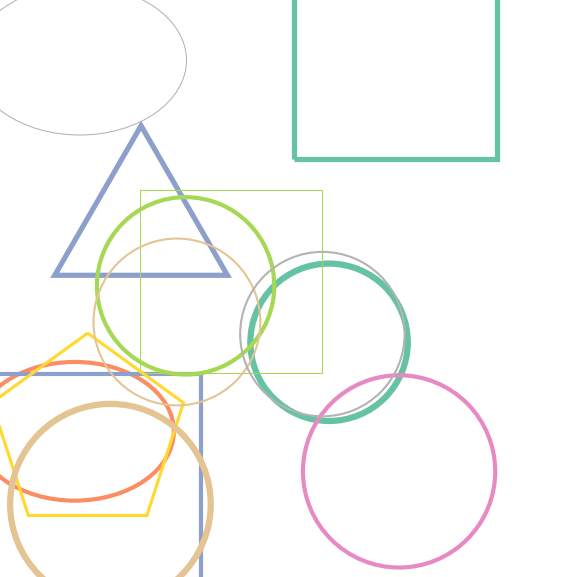[{"shape": "circle", "thickness": 3, "radius": 0.68, "center": [0.57, 0.406]}, {"shape": "square", "thickness": 2.5, "radius": 0.88, "center": [0.685, 0.899]}, {"shape": "oval", "thickness": 2, "radius": 0.86, "center": [0.129, 0.252]}, {"shape": "triangle", "thickness": 2.5, "radius": 0.86, "center": [0.244, 0.609]}, {"shape": "square", "thickness": 2, "radius": 0.91, "center": [0.167, 0.171]}, {"shape": "circle", "thickness": 2, "radius": 0.83, "center": [0.691, 0.183]}, {"shape": "circle", "thickness": 2, "radius": 0.77, "center": [0.321, 0.504]}, {"shape": "square", "thickness": 0.5, "radius": 0.79, "center": [0.399, 0.512]}, {"shape": "pentagon", "thickness": 1.5, "radius": 0.87, "center": [0.152, 0.248]}, {"shape": "circle", "thickness": 3, "radius": 0.87, "center": [0.191, 0.126]}, {"shape": "circle", "thickness": 1, "radius": 0.72, "center": [0.306, 0.442]}, {"shape": "circle", "thickness": 1, "radius": 0.71, "center": [0.558, 0.421]}, {"shape": "oval", "thickness": 0.5, "radius": 0.92, "center": [0.138, 0.895]}]